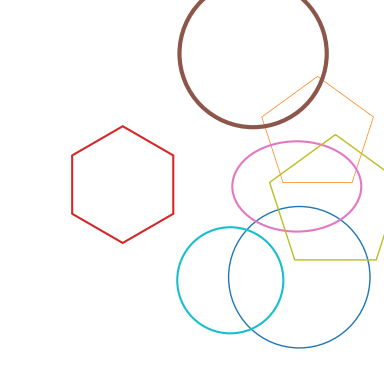[{"shape": "circle", "thickness": 1, "radius": 0.92, "center": [0.777, 0.28]}, {"shape": "pentagon", "thickness": 0.5, "radius": 0.76, "center": [0.825, 0.649]}, {"shape": "hexagon", "thickness": 1.5, "radius": 0.76, "center": [0.319, 0.521]}, {"shape": "circle", "thickness": 3, "radius": 0.96, "center": [0.657, 0.861]}, {"shape": "oval", "thickness": 1.5, "radius": 0.84, "center": [0.771, 0.516]}, {"shape": "pentagon", "thickness": 1, "radius": 0.9, "center": [0.871, 0.471]}, {"shape": "circle", "thickness": 1.5, "radius": 0.69, "center": [0.598, 0.272]}]